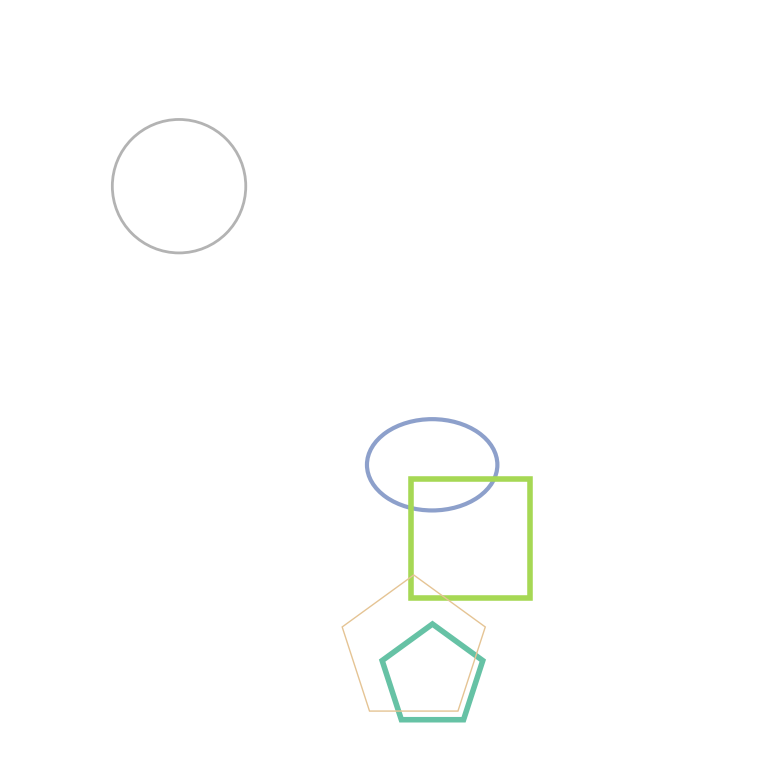[{"shape": "pentagon", "thickness": 2, "radius": 0.34, "center": [0.562, 0.121]}, {"shape": "oval", "thickness": 1.5, "radius": 0.42, "center": [0.561, 0.396]}, {"shape": "square", "thickness": 2, "radius": 0.39, "center": [0.611, 0.3]}, {"shape": "pentagon", "thickness": 0.5, "radius": 0.49, "center": [0.537, 0.156]}, {"shape": "circle", "thickness": 1, "radius": 0.43, "center": [0.233, 0.758]}]